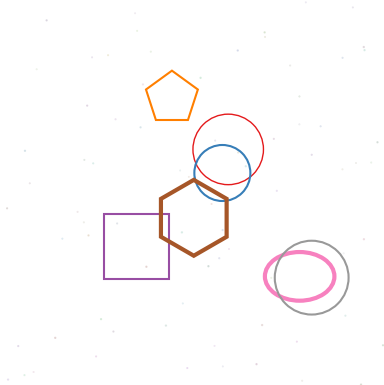[{"shape": "circle", "thickness": 1, "radius": 0.46, "center": [0.593, 0.612]}, {"shape": "circle", "thickness": 1.5, "radius": 0.36, "center": [0.578, 0.551]}, {"shape": "square", "thickness": 1.5, "radius": 0.43, "center": [0.355, 0.36]}, {"shape": "pentagon", "thickness": 1.5, "radius": 0.35, "center": [0.447, 0.746]}, {"shape": "hexagon", "thickness": 3, "radius": 0.49, "center": [0.503, 0.434]}, {"shape": "oval", "thickness": 3, "radius": 0.45, "center": [0.778, 0.282]}, {"shape": "circle", "thickness": 1.5, "radius": 0.48, "center": [0.81, 0.279]}]